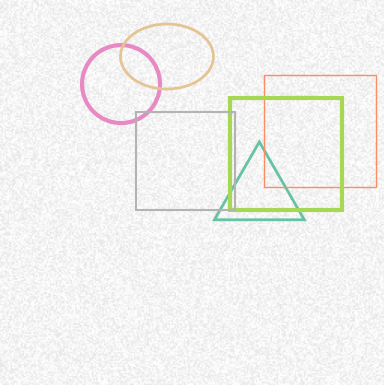[{"shape": "triangle", "thickness": 2, "radius": 0.67, "center": [0.674, 0.497]}, {"shape": "square", "thickness": 1, "radius": 0.73, "center": [0.832, 0.659]}, {"shape": "circle", "thickness": 3, "radius": 0.51, "center": [0.314, 0.782]}, {"shape": "square", "thickness": 3, "radius": 0.73, "center": [0.742, 0.599]}, {"shape": "oval", "thickness": 2, "radius": 0.6, "center": [0.434, 0.853]}, {"shape": "square", "thickness": 1.5, "radius": 0.64, "center": [0.482, 0.582]}]